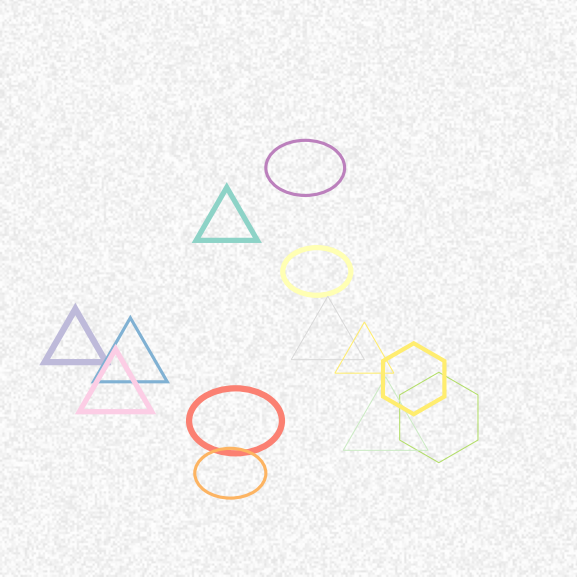[{"shape": "triangle", "thickness": 2.5, "radius": 0.31, "center": [0.393, 0.614]}, {"shape": "oval", "thickness": 2.5, "radius": 0.29, "center": [0.549, 0.529]}, {"shape": "triangle", "thickness": 3, "radius": 0.31, "center": [0.13, 0.403]}, {"shape": "oval", "thickness": 3, "radius": 0.4, "center": [0.408, 0.27]}, {"shape": "triangle", "thickness": 1.5, "radius": 0.37, "center": [0.226, 0.375]}, {"shape": "oval", "thickness": 1.5, "radius": 0.31, "center": [0.399, 0.18]}, {"shape": "hexagon", "thickness": 0.5, "radius": 0.39, "center": [0.76, 0.276]}, {"shape": "triangle", "thickness": 2.5, "radius": 0.36, "center": [0.2, 0.322]}, {"shape": "triangle", "thickness": 0.5, "radius": 0.37, "center": [0.568, 0.413]}, {"shape": "oval", "thickness": 1.5, "radius": 0.34, "center": [0.529, 0.708]}, {"shape": "triangle", "thickness": 0.5, "radius": 0.42, "center": [0.668, 0.262]}, {"shape": "hexagon", "thickness": 2, "radius": 0.31, "center": [0.716, 0.343]}, {"shape": "triangle", "thickness": 0.5, "radius": 0.3, "center": [0.631, 0.382]}]